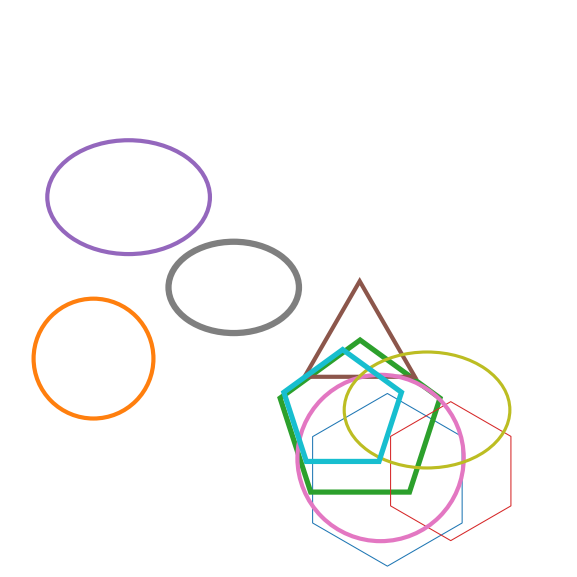[{"shape": "hexagon", "thickness": 0.5, "radius": 0.75, "center": [0.671, 0.168]}, {"shape": "circle", "thickness": 2, "radius": 0.52, "center": [0.162, 0.378]}, {"shape": "pentagon", "thickness": 2.5, "radius": 0.73, "center": [0.624, 0.265]}, {"shape": "hexagon", "thickness": 0.5, "radius": 0.6, "center": [0.781, 0.183]}, {"shape": "oval", "thickness": 2, "radius": 0.7, "center": [0.223, 0.658]}, {"shape": "triangle", "thickness": 2, "radius": 0.55, "center": [0.623, 0.402]}, {"shape": "circle", "thickness": 2, "radius": 0.72, "center": [0.659, 0.206]}, {"shape": "oval", "thickness": 3, "radius": 0.56, "center": [0.405, 0.501]}, {"shape": "oval", "thickness": 1.5, "radius": 0.72, "center": [0.739, 0.289]}, {"shape": "pentagon", "thickness": 2.5, "radius": 0.54, "center": [0.593, 0.287]}]